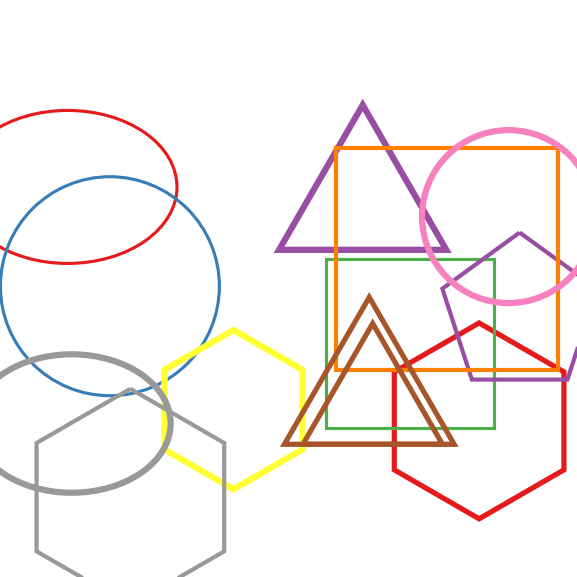[{"shape": "oval", "thickness": 1.5, "radius": 0.95, "center": [0.117, 0.675]}, {"shape": "hexagon", "thickness": 2.5, "radius": 0.85, "center": [0.83, 0.27]}, {"shape": "circle", "thickness": 1.5, "radius": 0.95, "center": [0.19, 0.504]}, {"shape": "square", "thickness": 1.5, "radius": 0.73, "center": [0.71, 0.404]}, {"shape": "triangle", "thickness": 3, "radius": 0.84, "center": [0.628, 0.65]}, {"shape": "pentagon", "thickness": 2, "radius": 0.7, "center": [0.9, 0.456]}, {"shape": "square", "thickness": 2, "radius": 0.96, "center": [0.774, 0.551]}, {"shape": "hexagon", "thickness": 3, "radius": 0.69, "center": [0.404, 0.29]}, {"shape": "triangle", "thickness": 2.5, "radius": 0.85, "center": [0.639, 0.315]}, {"shape": "triangle", "thickness": 2.5, "radius": 0.7, "center": [0.645, 0.3]}, {"shape": "circle", "thickness": 3, "radius": 0.75, "center": [0.881, 0.624]}, {"shape": "hexagon", "thickness": 2, "radius": 0.94, "center": [0.226, 0.138]}, {"shape": "oval", "thickness": 3, "radius": 0.86, "center": [0.124, 0.266]}]